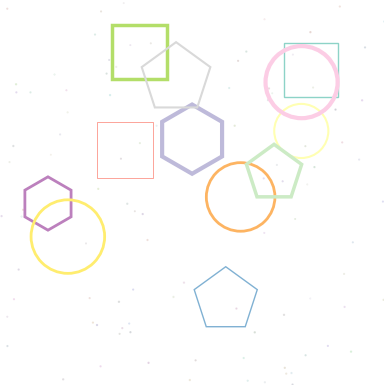[{"shape": "square", "thickness": 1, "radius": 0.35, "center": [0.808, 0.818]}, {"shape": "circle", "thickness": 1.5, "radius": 0.35, "center": [0.783, 0.66]}, {"shape": "hexagon", "thickness": 3, "radius": 0.45, "center": [0.499, 0.639]}, {"shape": "square", "thickness": 0.5, "radius": 0.36, "center": [0.325, 0.61]}, {"shape": "pentagon", "thickness": 1, "radius": 0.43, "center": [0.586, 0.221]}, {"shape": "circle", "thickness": 2, "radius": 0.45, "center": [0.625, 0.488]}, {"shape": "square", "thickness": 2.5, "radius": 0.35, "center": [0.362, 0.865]}, {"shape": "circle", "thickness": 3, "radius": 0.47, "center": [0.783, 0.787]}, {"shape": "pentagon", "thickness": 1.5, "radius": 0.47, "center": [0.457, 0.797]}, {"shape": "hexagon", "thickness": 2, "radius": 0.35, "center": [0.125, 0.471]}, {"shape": "pentagon", "thickness": 2.5, "radius": 0.38, "center": [0.712, 0.55]}, {"shape": "circle", "thickness": 2, "radius": 0.48, "center": [0.176, 0.385]}]